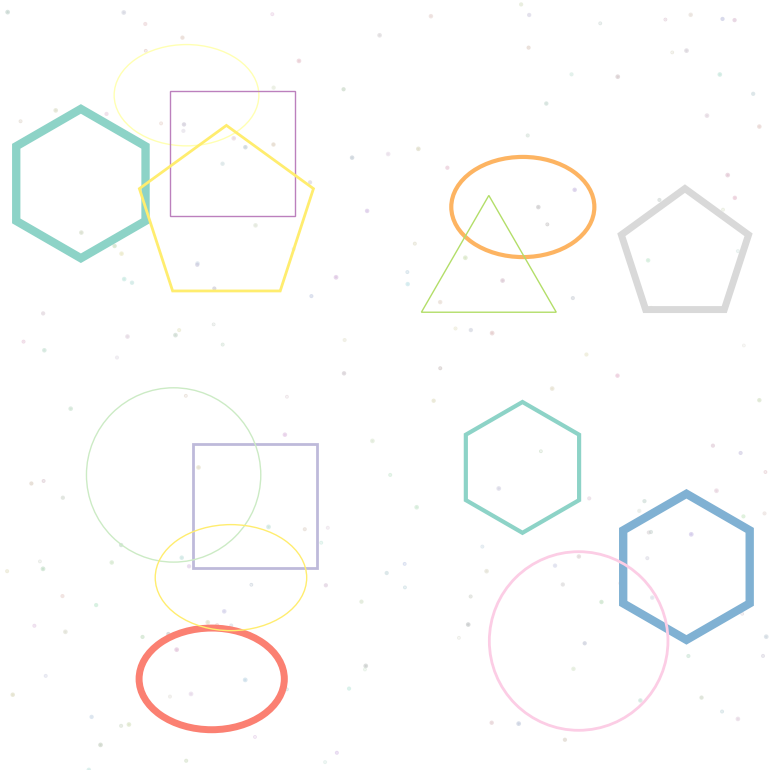[{"shape": "hexagon", "thickness": 3, "radius": 0.48, "center": [0.105, 0.762]}, {"shape": "hexagon", "thickness": 1.5, "radius": 0.42, "center": [0.679, 0.393]}, {"shape": "oval", "thickness": 0.5, "radius": 0.47, "center": [0.242, 0.876]}, {"shape": "square", "thickness": 1, "radius": 0.4, "center": [0.331, 0.343]}, {"shape": "oval", "thickness": 2.5, "radius": 0.47, "center": [0.275, 0.118]}, {"shape": "hexagon", "thickness": 3, "radius": 0.47, "center": [0.891, 0.264]}, {"shape": "oval", "thickness": 1.5, "radius": 0.46, "center": [0.679, 0.731]}, {"shape": "triangle", "thickness": 0.5, "radius": 0.51, "center": [0.635, 0.645]}, {"shape": "circle", "thickness": 1, "radius": 0.58, "center": [0.751, 0.168]}, {"shape": "pentagon", "thickness": 2.5, "radius": 0.43, "center": [0.89, 0.668]}, {"shape": "square", "thickness": 0.5, "radius": 0.41, "center": [0.302, 0.801]}, {"shape": "circle", "thickness": 0.5, "radius": 0.57, "center": [0.225, 0.383]}, {"shape": "oval", "thickness": 0.5, "radius": 0.49, "center": [0.3, 0.25]}, {"shape": "pentagon", "thickness": 1, "radius": 0.59, "center": [0.294, 0.718]}]